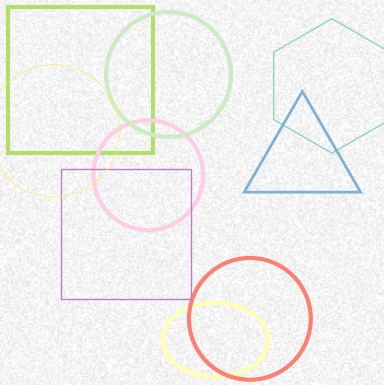[{"shape": "hexagon", "thickness": 1, "radius": 0.87, "center": [0.862, 0.777]}, {"shape": "oval", "thickness": 3, "radius": 0.69, "center": [0.559, 0.117]}, {"shape": "circle", "thickness": 3, "radius": 0.79, "center": [0.649, 0.172]}, {"shape": "triangle", "thickness": 2, "radius": 0.87, "center": [0.785, 0.588]}, {"shape": "square", "thickness": 3, "radius": 0.94, "center": [0.209, 0.792]}, {"shape": "circle", "thickness": 3, "radius": 0.71, "center": [0.385, 0.545]}, {"shape": "square", "thickness": 1, "radius": 0.84, "center": [0.326, 0.392]}, {"shape": "circle", "thickness": 3, "radius": 0.81, "center": [0.438, 0.807]}, {"shape": "circle", "thickness": 0.5, "radius": 0.86, "center": [0.139, 0.661]}]